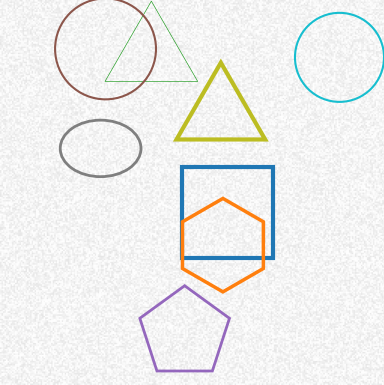[{"shape": "square", "thickness": 3, "radius": 0.59, "center": [0.591, 0.449]}, {"shape": "hexagon", "thickness": 2.5, "radius": 0.61, "center": [0.579, 0.363]}, {"shape": "triangle", "thickness": 0.5, "radius": 0.7, "center": [0.393, 0.858]}, {"shape": "pentagon", "thickness": 2, "radius": 0.61, "center": [0.48, 0.135]}, {"shape": "circle", "thickness": 1.5, "radius": 0.66, "center": [0.274, 0.873]}, {"shape": "oval", "thickness": 2, "radius": 0.52, "center": [0.261, 0.615]}, {"shape": "triangle", "thickness": 3, "radius": 0.66, "center": [0.574, 0.704]}, {"shape": "circle", "thickness": 1.5, "radius": 0.58, "center": [0.882, 0.851]}]